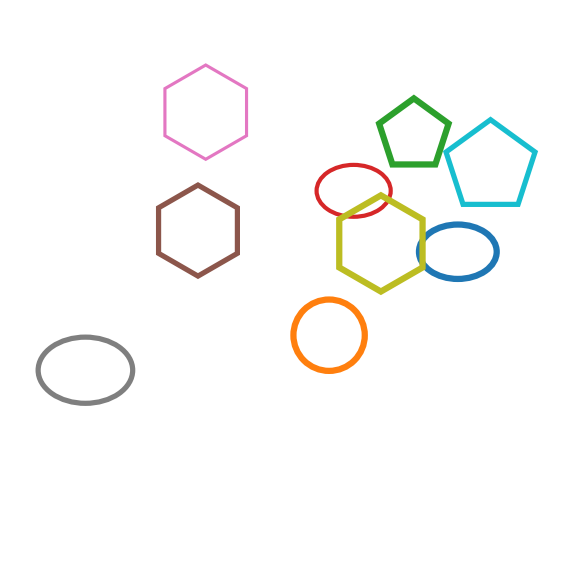[{"shape": "oval", "thickness": 3, "radius": 0.34, "center": [0.793, 0.563]}, {"shape": "circle", "thickness": 3, "radius": 0.31, "center": [0.57, 0.419]}, {"shape": "pentagon", "thickness": 3, "radius": 0.32, "center": [0.717, 0.766]}, {"shape": "oval", "thickness": 2, "radius": 0.32, "center": [0.612, 0.669]}, {"shape": "hexagon", "thickness": 2.5, "radius": 0.39, "center": [0.343, 0.6]}, {"shape": "hexagon", "thickness": 1.5, "radius": 0.41, "center": [0.356, 0.805]}, {"shape": "oval", "thickness": 2.5, "radius": 0.41, "center": [0.148, 0.358]}, {"shape": "hexagon", "thickness": 3, "radius": 0.42, "center": [0.66, 0.578]}, {"shape": "pentagon", "thickness": 2.5, "radius": 0.41, "center": [0.849, 0.711]}]